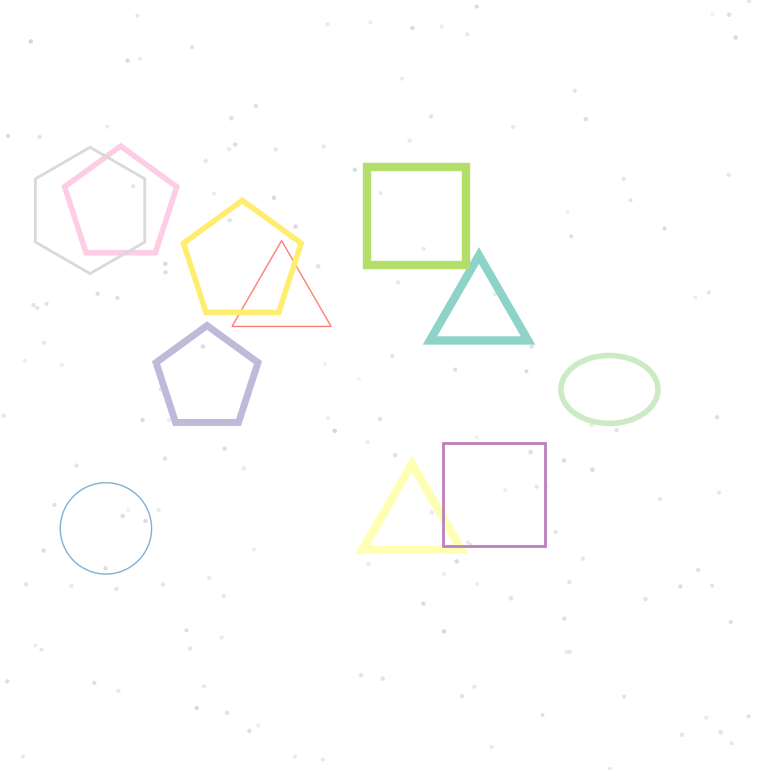[{"shape": "triangle", "thickness": 3, "radius": 0.37, "center": [0.622, 0.595]}, {"shape": "triangle", "thickness": 3, "radius": 0.37, "center": [0.535, 0.323]}, {"shape": "pentagon", "thickness": 2.5, "radius": 0.35, "center": [0.269, 0.508]}, {"shape": "triangle", "thickness": 0.5, "radius": 0.37, "center": [0.366, 0.613]}, {"shape": "circle", "thickness": 0.5, "radius": 0.3, "center": [0.138, 0.314]}, {"shape": "square", "thickness": 3, "radius": 0.32, "center": [0.541, 0.719]}, {"shape": "pentagon", "thickness": 2, "radius": 0.38, "center": [0.157, 0.734]}, {"shape": "hexagon", "thickness": 1, "radius": 0.41, "center": [0.117, 0.727]}, {"shape": "square", "thickness": 1, "radius": 0.33, "center": [0.641, 0.358]}, {"shape": "oval", "thickness": 2, "radius": 0.32, "center": [0.791, 0.494]}, {"shape": "pentagon", "thickness": 2, "radius": 0.4, "center": [0.315, 0.659]}]